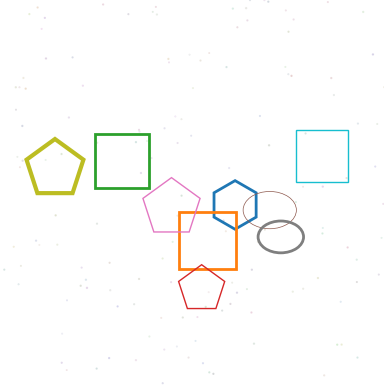[{"shape": "hexagon", "thickness": 2, "radius": 0.32, "center": [0.611, 0.468]}, {"shape": "square", "thickness": 2, "radius": 0.37, "center": [0.539, 0.376]}, {"shape": "square", "thickness": 2, "radius": 0.35, "center": [0.317, 0.581]}, {"shape": "pentagon", "thickness": 1, "radius": 0.31, "center": [0.524, 0.249]}, {"shape": "oval", "thickness": 0.5, "radius": 0.35, "center": [0.701, 0.454]}, {"shape": "pentagon", "thickness": 1, "radius": 0.39, "center": [0.445, 0.461]}, {"shape": "oval", "thickness": 2, "radius": 0.3, "center": [0.729, 0.385]}, {"shape": "pentagon", "thickness": 3, "radius": 0.39, "center": [0.143, 0.561]}, {"shape": "square", "thickness": 1, "radius": 0.34, "center": [0.837, 0.595]}]